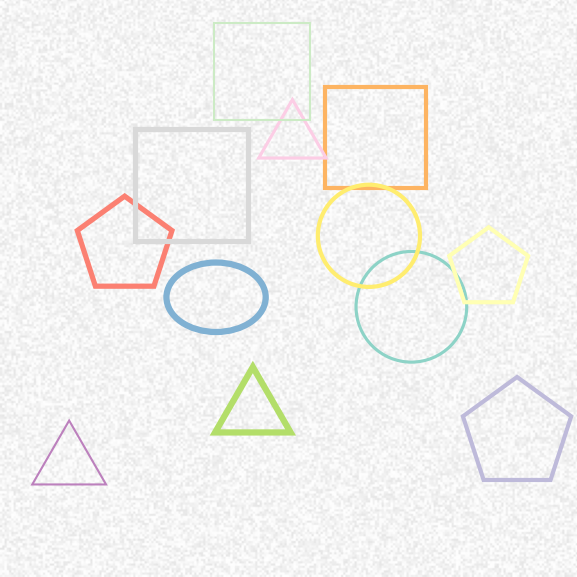[{"shape": "circle", "thickness": 1.5, "radius": 0.48, "center": [0.712, 0.468]}, {"shape": "pentagon", "thickness": 2, "radius": 0.36, "center": [0.846, 0.534]}, {"shape": "pentagon", "thickness": 2, "radius": 0.49, "center": [0.895, 0.248]}, {"shape": "pentagon", "thickness": 2.5, "radius": 0.43, "center": [0.216, 0.573]}, {"shape": "oval", "thickness": 3, "radius": 0.43, "center": [0.374, 0.484]}, {"shape": "square", "thickness": 2, "radius": 0.43, "center": [0.65, 0.761]}, {"shape": "triangle", "thickness": 3, "radius": 0.38, "center": [0.438, 0.288]}, {"shape": "triangle", "thickness": 1.5, "radius": 0.34, "center": [0.506, 0.759]}, {"shape": "square", "thickness": 2.5, "radius": 0.49, "center": [0.331, 0.679]}, {"shape": "triangle", "thickness": 1, "radius": 0.37, "center": [0.12, 0.197]}, {"shape": "square", "thickness": 1, "radius": 0.42, "center": [0.454, 0.875]}, {"shape": "circle", "thickness": 2, "radius": 0.44, "center": [0.639, 0.591]}]